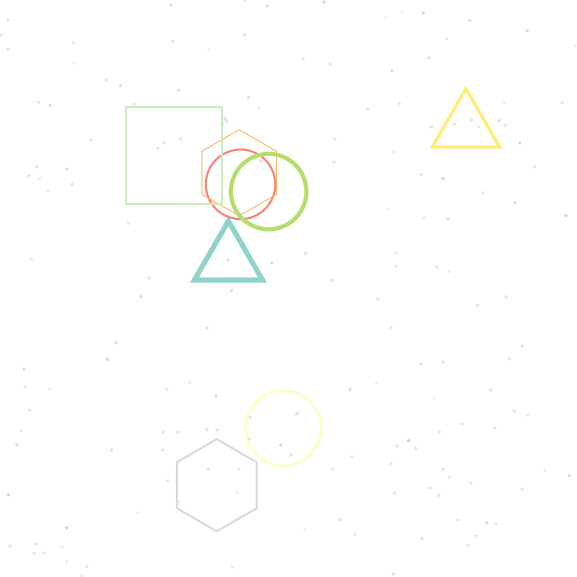[{"shape": "triangle", "thickness": 2.5, "radius": 0.34, "center": [0.396, 0.548]}, {"shape": "circle", "thickness": 1, "radius": 0.33, "center": [0.49, 0.258]}, {"shape": "circle", "thickness": 1, "radius": 0.3, "center": [0.417, 0.68]}, {"shape": "hexagon", "thickness": 0.5, "radius": 0.37, "center": [0.414, 0.7]}, {"shape": "circle", "thickness": 2, "radius": 0.33, "center": [0.465, 0.667]}, {"shape": "hexagon", "thickness": 1, "radius": 0.4, "center": [0.375, 0.159]}, {"shape": "square", "thickness": 1, "radius": 0.42, "center": [0.301, 0.73]}, {"shape": "triangle", "thickness": 1.5, "radius": 0.34, "center": [0.807, 0.778]}]